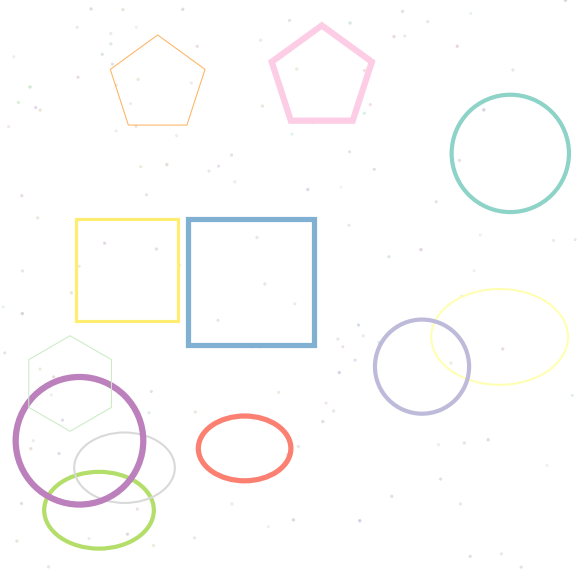[{"shape": "circle", "thickness": 2, "radius": 0.51, "center": [0.884, 0.733]}, {"shape": "oval", "thickness": 1, "radius": 0.59, "center": [0.865, 0.416]}, {"shape": "circle", "thickness": 2, "radius": 0.41, "center": [0.731, 0.364]}, {"shape": "oval", "thickness": 2.5, "radius": 0.4, "center": [0.424, 0.223]}, {"shape": "square", "thickness": 2.5, "radius": 0.55, "center": [0.435, 0.511]}, {"shape": "pentagon", "thickness": 0.5, "radius": 0.43, "center": [0.273, 0.852]}, {"shape": "oval", "thickness": 2, "radius": 0.47, "center": [0.171, 0.116]}, {"shape": "pentagon", "thickness": 3, "radius": 0.46, "center": [0.557, 0.864]}, {"shape": "oval", "thickness": 1, "radius": 0.44, "center": [0.216, 0.189]}, {"shape": "circle", "thickness": 3, "radius": 0.55, "center": [0.138, 0.236]}, {"shape": "hexagon", "thickness": 0.5, "radius": 0.41, "center": [0.121, 0.335]}, {"shape": "square", "thickness": 1.5, "radius": 0.44, "center": [0.22, 0.532]}]